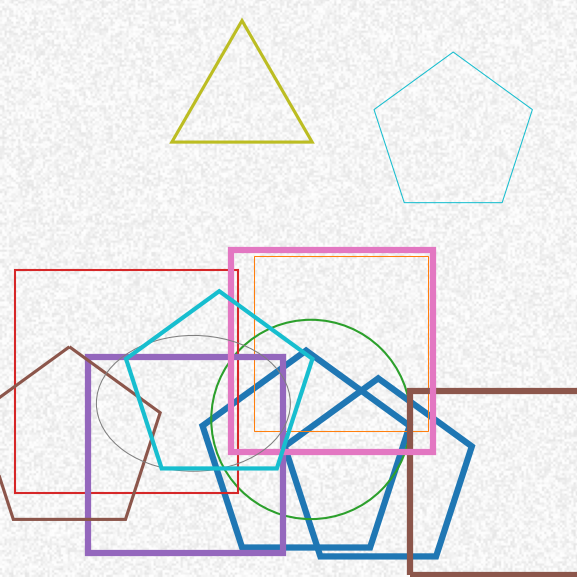[{"shape": "pentagon", "thickness": 3, "radius": 0.94, "center": [0.53, 0.204]}, {"shape": "pentagon", "thickness": 3, "radius": 0.85, "center": [0.655, 0.174]}, {"shape": "square", "thickness": 0.5, "radius": 0.76, "center": [0.59, 0.404]}, {"shape": "circle", "thickness": 1, "radius": 0.86, "center": [0.538, 0.273]}, {"shape": "square", "thickness": 1, "radius": 0.96, "center": [0.219, 0.338]}, {"shape": "square", "thickness": 3, "radius": 0.84, "center": [0.321, 0.211]}, {"shape": "pentagon", "thickness": 1.5, "radius": 0.83, "center": [0.12, 0.233]}, {"shape": "square", "thickness": 3, "radius": 0.79, "center": [0.868, 0.163]}, {"shape": "square", "thickness": 3, "radius": 0.87, "center": [0.575, 0.392]}, {"shape": "oval", "thickness": 0.5, "radius": 0.84, "center": [0.335, 0.301]}, {"shape": "triangle", "thickness": 1.5, "radius": 0.7, "center": [0.419, 0.823]}, {"shape": "pentagon", "thickness": 0.5, "radius": 0.72, "center": [0.785, 0.765]}, {"shape": "pentagon", "thickness": 2, "radius": 0.85, "center": [0.38, 0.325]}]